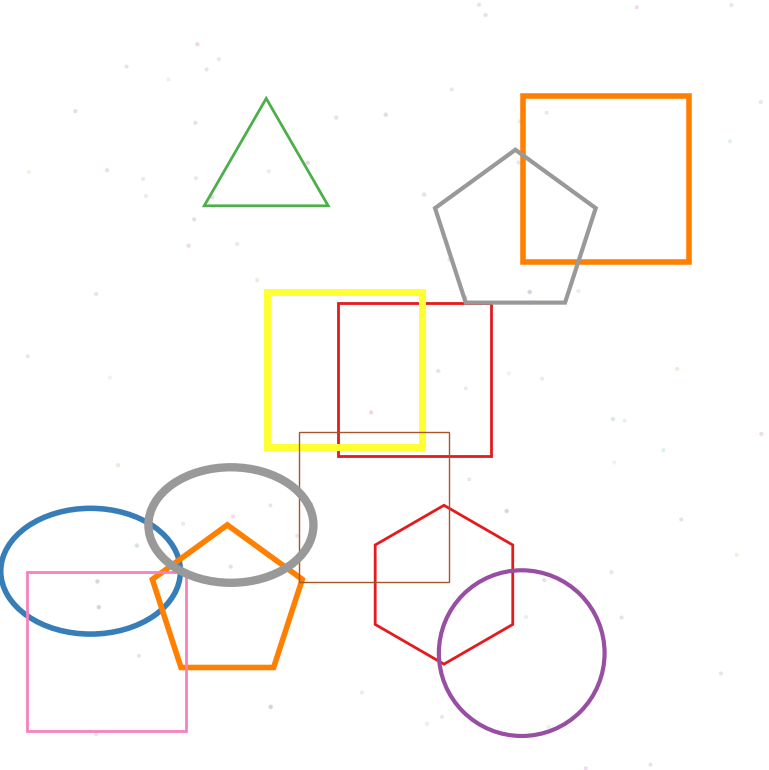[{"shape": "square", "thickness": 1, "radius": 0.5, "center": [0.539, 0.507]}, {"shape": "hexagon", "thickness": 1, "radius": 0.52, "center": [0.577, 0.241]}, {"shape": "oval", "thickness": 2, "radius": 0.58, "center": [0.118, 0.258]}, {"shape": "triangle", "thickness": 1, "radius": 0.46, "center": [0.346, 0.779]}, {"shape": "circle", "thickness": 1.5, "radius": 0.54, "center": [0.678, 0.152]}, {"shape": "pentagon", "thickness": 2, "radius": 0.51, "center": [0.295, 0.216]}, {"shape": "square", "thickness": 2, "radius": 0.54, "center": [0.787, 0.768]}, {"shape": "square", "thickness": 2.5, "radius": 0.5, "center": [0.447, 0.52]}, {"shape": "square", "thickness": 0.5, "radius": 0.49, "center": [0.486, 0.342]}, {"shape": "square", "thickness": 1, "radius": 0.52, "center": [0.138, 0.154]}, {"shape": "oval", "thickness": 3, "radius": 0.54, "center": [0.3, 0.318]}, {"shape": "pentagon", "thickness": 1.5, "radius": 0.55, "center": [0.669, 0.696]}]